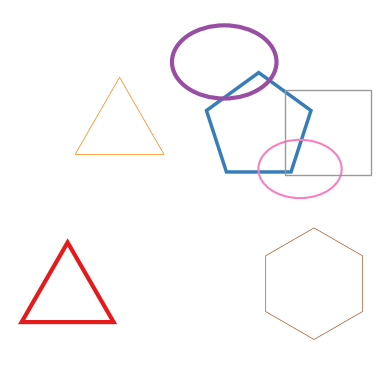[{"shape": "triangle", "thickness": 3, "radius": 0.69, "center": [0.176, 0.232]}, {"shape": "pentagon", "thickness": 2.5, "radius": 0.71, "center": [0.672, 0.669]}, {"shape": "oval", "thickness": 3, "radius": 0.68, "center": [0.582, 0.839]}, {"shape": "triangle", "thickness": 0.5, "radius": 0.67, "center": [0.311, 0.666]}, {"shape": "hexagon", "thickness": 0.5, "radius": 0.72, "center": [0.816, 0.263]}, {"shape": "oval", "thickness": 1.5, "radius": 0.54, "center": [0.779, 0.561]}, {"shape": "square", "thickness": 1, "radius": 0.56, "center": [0.852, 0.656]}]